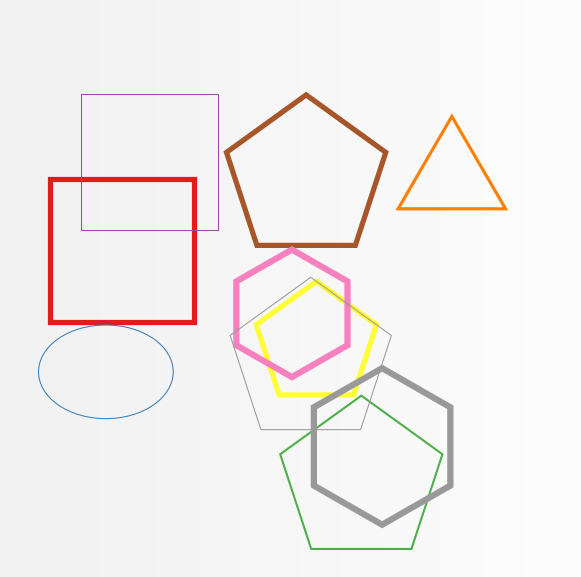[{"shape": "square", "thickness": 2.5, "radius": 0.62, "center": [0.21, 0.565]}, {"shape": "oval", "thickness": 0.5, "radius": 0.58, "center": [0.182, 0.355]}, {"shape": "pentagon", "thickness": 1, "radius": 0.73, "center": [0.622, 0.167]}, {"shape": "square", "thickness": 0.5, "radius": 0.59, "center": [0.257, 0.719]}, {"shape": "triangle", "thickness": 1.5, "radius": 0.53, "center": [0.777, 0.691]}, {"shape": "pentagon", "thickness": 2.5, "radius": 0.54, "center": [0.544, 0.403]}, {"shape": "pentagon", "thickness": 2.5, "radius": 0.72, "center": [0.527, 0.691]}, {"shape": "hexagon", "thickness": 3, "radius": 0.55, "center": [0.502, 0.457]}, {"shape": "pentagon", "thickness": 0.5, "radius": 0.73, "center": [0.535, 0.373]}, {"shape": "hexagon", "thickness": 3, "radius": 0.68, "center": [0.657, 0.226]}]